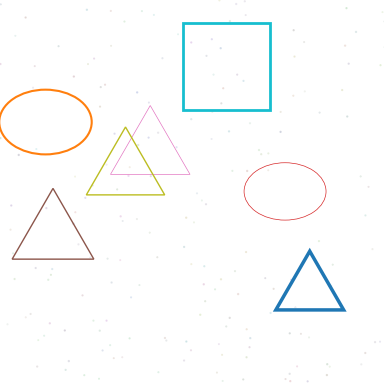[{"shape": "triangle", "thickness": 2.5, "radius": 0.51, "center": [0.805, 0.246]}, {"shape": "oval", "thickness": 1.5, "radius": 0.6, "center": [0.118, 0.683]}, {"shape": "oval", "thickness": 0.5, "radius": 0.53, "center": [0.74, 0.503]}, {"shape": "triangle", "thickness": 1, "radius": 0.61, "center": [0.138, 0.388]}, {"shape": "triangle", "thickness": 0.5, "radius": 0.6, "center": [0.39, 0.607]}, {"shape": "triangle", "thickness": 1, "radius": 0.59, "center": [0.326, 0.553]}, {"shape": "square", "thickness": 2, "radius": 0.57, "center": [0.588, 0.828]}]